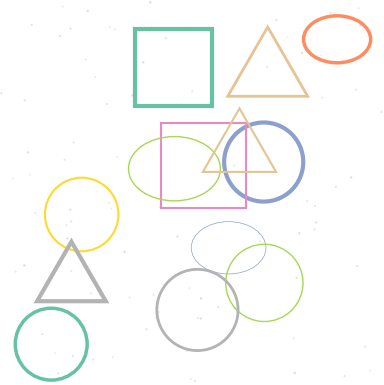[{"shape": "square", "thickness": 3, "radius": 0.5, "center": [0.451, 0.826]}, {"shape": "circle", "thickness": 2.5, "radius": 0.47, "center": [0.133, 0.106]}, {"shape": "oval", "thickness": 2.5, "radius": 0.44, "center": [0.876, 0.898]}, {"shape": "circle", "thickness": 3, "radius": 0.51, "center": [0.685, 0.579]}, {"shape": "oval", "thickness": 0.5, "radius": 0.49, "center": [0.594, 0.356]}, {"shape": "square", "thickness": 1.5, "radius": 0.55, "center": [0.529, 0.57]}, {"shape": "circle", "thickness": 1, "radius": 0.5, "center": [0.687, 0.265]}, {"shape": "oval", "thickness": 1, "radius": 0.6, "center": [0.453, 0.562]}, {"shape": "circle", "thickness": 1.5, "radius": 0.48, "center": [0.212, 0.443]}, {"shape": "triangle", "thickness": 2, "radius": 0.6, "center": [0.695, 0.81]}, {"shape": "triangle", "thickness": 1.5, "radius": 0.55, "center": [0.622, 0.608]}, {"shape": "triangle", "thickness": 3, "radius": 0.52, "center": [0.186, 0.269]}, {"shape": "circle", "thickness": 2, "radius": 0.53, "center": [0.513, 0.195]}]